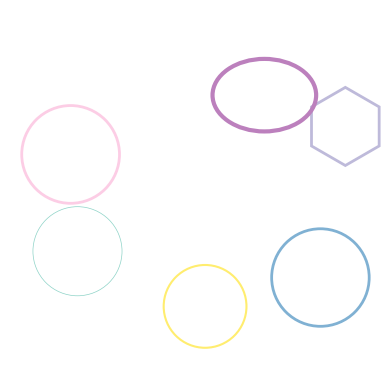[{"shape": "circle", "thickness": 0.5, "radius": 0.58, "center": [0.201, 0.347]}, {"shape": "hexagon", "thickness": 2, "radius": 0.51, "center": [0.897, 0.672]}, {"shape": "circle", "thickness": 2, "radius": 0.63, "center": [0.832, 0.279]}, {"shape": "circle", "thickness": 2, "radius": 0.63, "center": [0.183, 0.599]}, {"shape": "oval", "thickness": 3, "radius": 0.67, "center": [0.687, 0.753]}, {"shape": "circle", "thickness": 1.5, "radius": 0.54, "center": [0.533, 0.204]}]